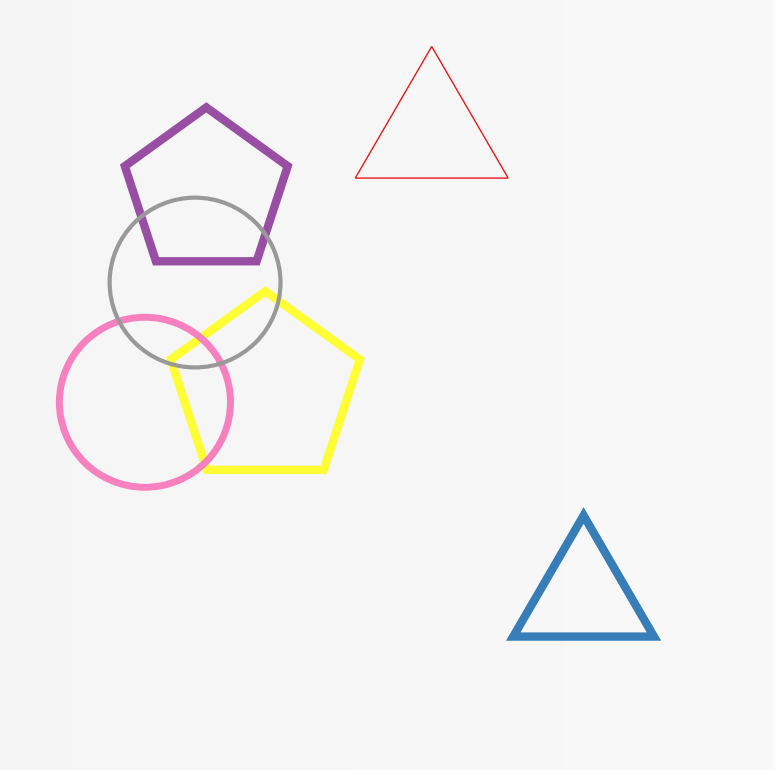[{"shape": "triangle", "thickness": 0.5, "radius": 0.57, "center": [0.557, 0.826]}, {"shape": "triangle", "thickness": 3, "radius": 0.52, "center": [0.753, 0.226]}, {"shape": "pentagon", "thickness": 3, "radius": 0.55, "center": [0.266, 0.75]}, {"shape": "pentagon", "thickness": 3, "radius": 0.64, "center": [0.342, 0.494]}, {"shape": "circle", "thickness": 2.5, "radius": 0.55, "center": [0.187, 0.478]}, {"shape": "circle", "thickness": 1.5, "radius": 0.55, "center": [0.252, 0.633]}]